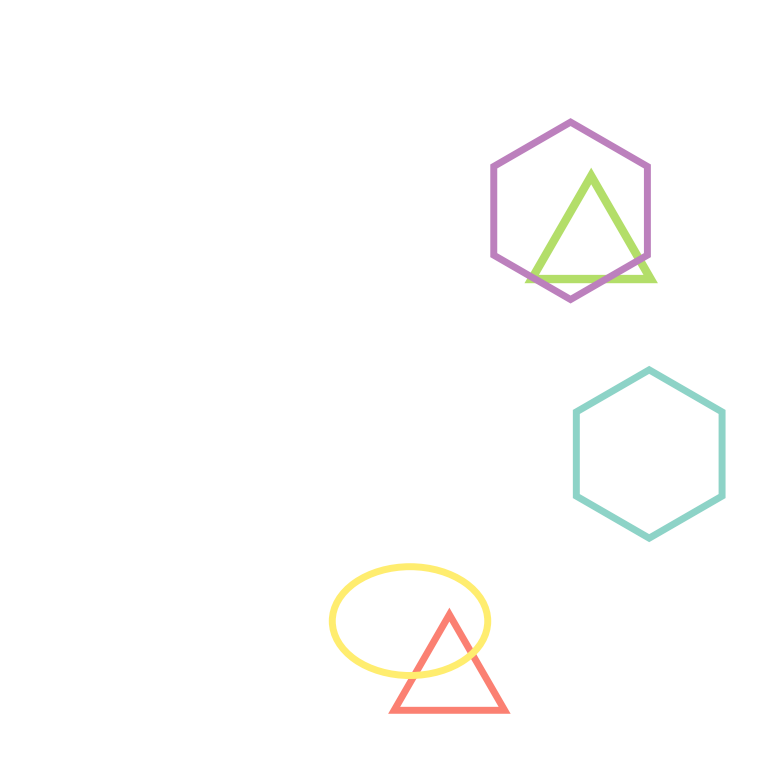[{"shape": "hexagon", "thickness": 2.5, "radius": 0.55, "center": [0.843, 0.41]}, {"shape": "triangle", "thickness": 2.5, "radius": 0.41, "center": [0.584, 0.119]}, {"shape": "triangle", "thickness": 3, "radius": 0.45, "center": [0.768, 0.682]}, {"shape": "hexagon", "thickness": 2.5, "radius": 0.58, "center": [0.741, 0.726]}, {"shape": "oval", "thickness": 2.5, "radius": 0.5, "center": [0.532, 0.193]}]